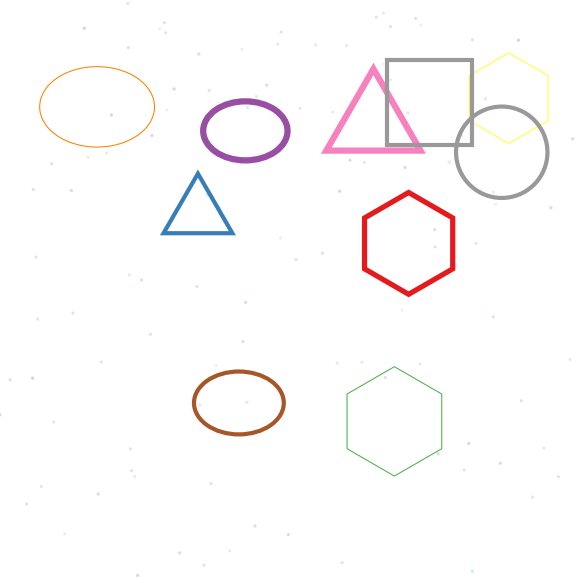[{"shape": "hexagon", "thickness": 2.5, "radius": 0.44, "center": [0.708, 0.578]}, {"shape": "triangle", "thickness": 2, "radius": 0.34, "center": [0.343, 0.63]}, {"shape": "hexagon", "thickness": 0.5, "radius": 0.47, "center": [0.683, 0.269]}, {"shape": "oval", "thickness": 3, "radius": 0.37, "center": [0.425, 0.773]}, {"shape": "oval", "thickness": 0.5, "radius": 0.5, "center": [0.168, 0.814]}, {"shape": "hexagon", "thickness": 0.5, "radius": 0.39, "center": [0.881, 0.829]}, {"shape": "oval", "thickness": 2, "radius": 0.39, "center": [0.414, 0.301]}, {"shape": "triangle", "thickness": 3, "radius": 0.47, "center": [0.647, 0.785]}, {"shape": "square", "thickness": 2, "radius": 0.37, "center": [0.744, 0.821]}, {"shape": "circle", "thickness": 2, "radius": 0.4, "center": [0.869, 0.735]}]